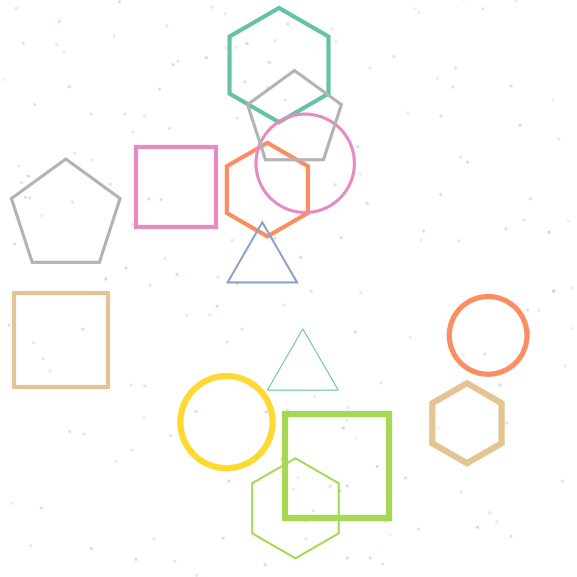[{"shape": "triangle", "thickness": 0.5, "radius": 0.35, "center": [0.524, 0.359]}, {"shape": "hexagon", "thickness": 2, "radius": 0.49, "center": [0.483, 0.886]}, {"shape": "hexagon", "thickness": 2, "radius": 0.41, "center": [0.463, 0.671]}, {"shape": "circle", "thickness": 2.5, "radius": 0.34, "center": [0.845, 0.418]}, {"shape": "triangle", "thickness": 1, "radius": 0.35, "center": [0.454, 0.545]}, {"shape": "circle", "thickness": 1.5, "radius": 0.43, "center": [0.528, 0.716]}, {"shape": "square", "thickness": 2, "radius": 0.35, "center": [0.305, 0.676]}, {"shape": "hexagon", "thickness": 1, "radius": 0.43, "center": [0.512, 0.119]}, {"shape": "square", "thickness": 3, "radius": 0.45, "center": [0.584, 0.192]}, {"shape": "circle", "thickness": 3, "radius": 0.4, "center": [0.392, 0.268]}, {"shape": "square", "thickness": 2, "radius": 0.41, "center": [0.106, 0.411]}, {"shape": "hexagon", "thickness": 3, "radius": 0.35, "center": [0.809, 0.266]}, {"shape": "pentagon", "thickness": 1.5, "radius": 0.49, "center": [0.114, 0.625]}, {"shape": "pentagon", "thickness": 1.5, "radius": 0.43, "center": [0.51, 0.792]}]